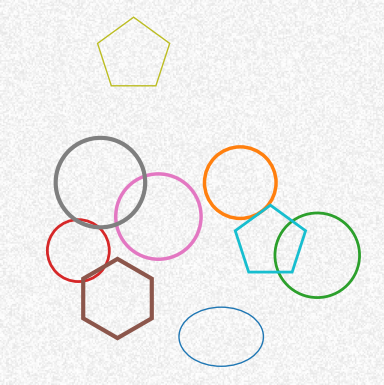[{"shape": "oval", "thickness": 1, "radius": 0.55, "center": [0.575, 0.125]}, {"shape": "circle", "thickness": 2.5, "radius": 0.46, "center": [0.624, 0.526]}, {"shape": "circle", "thickness": 2, "radius": 0.55, "center": [0.824, 0.337]}, {"shape": "circle", "thickness": 2, "radius": 0.4, "center": [0.203, 0.349]}, {"shape": "hexagon", "thickness": 3, "radius": 0.51, "center": [0.305, 0.225]}, {"shape": "circle", "thickness": 2.5, "radius": 0.55, "center": [0.411, 0.438]}, {"shape": "circle", "thickness": 3, "radius": 0.58, "center": [0.261, 0.526]}, {"shape": "pentagon", "thickness": 1, "radius": 0.49, "center": [0.347, 0.857]}, {"shape": "pentagon", "thickness": 2, "radius": 0.48, "center": [0.702, 0.371]}]